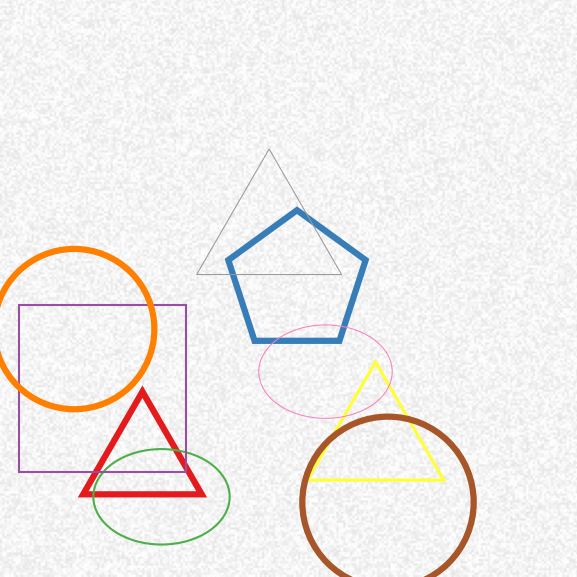[{"shape": "triangle", "thickness": 3, "radius": 0.59, "center": [0.247, 0.202]}, {"shape": "pentagon", "thickness": 3, "radius": 0.63, "center": [0.514, 0.51]}, {"shape": "oval", "thickness": 1, "radius": 0.59, "center": [0.28, 0.139]}, {"shape": "square", "thickness": 1, "radius": 0.72, "center": [0.177, 0.327]}, {"shape": "circle", "thickness": 3, "radius": 0.69, "center": [0.128, 0.429]}, {"shape": "triangle", "thickness": 1.5, "radius": 0.68, "center": [0.65, 0.236]}, {"shape": "circle", "thickness": 3, "radius": 0.74, "center": [0.672, 0.129]}, {"shape": "oval", "thickness": 0.5, "radius": 0.58, "center": [0.564, 0.356]}, {"shape": "triangle", "thickness": 0.5, "radius": 0.72, "center": [0.466, 0.596]}]